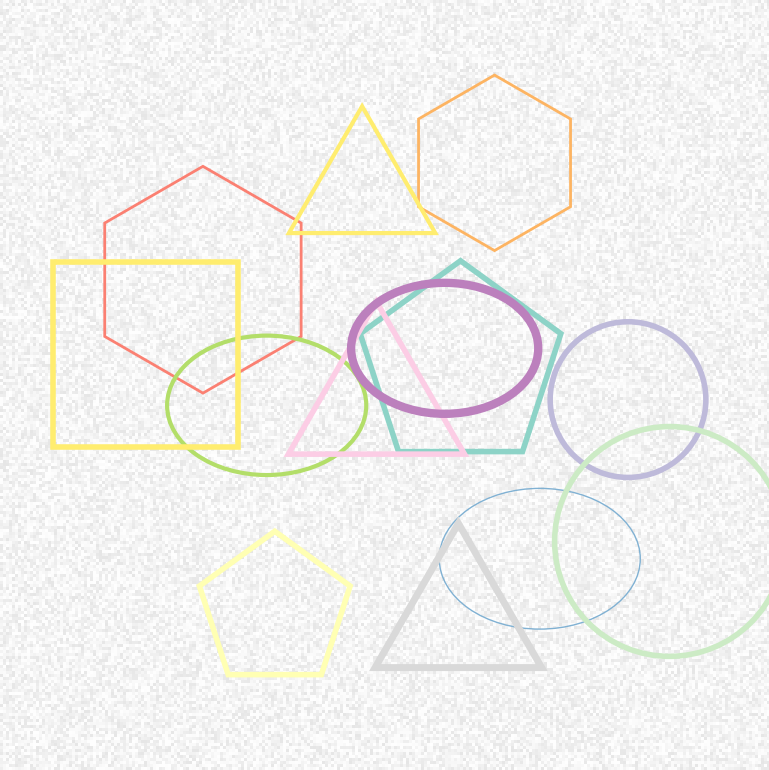[{"shape": "pentagon", "thickness": 2, "radius": 0.68, "center": [0.598, 0.524]}, {"shape": "pentagon", "thickness": 2, "radius": 0.51, "center": [0.357, 0.207]}, {"shape": "circle", "thickness": 2, "radius": 0.51, "center": [0.816, 0.481]}, {"shape": "hexagon", "thickness": 1, "radius": 0.74, "center": [0.264, 0.637]}, {"shape": "oval", "thickness": 0.5, "radius": 0.65, "center": [0.701, 0.274]}, {"shape": "hexagon", "thickness": 1, "radius": 0.57, "center": [0.642, 0.789]}, {"shape": "oval", "thickness": 1.5, "radius": 0.65, "center": [0.346, 0.474]}, {"shape": "triangle", "thickness": 2, "radius": 0.66, "center": [0.489, 0.476]}, {"shape": "triangle", "thickness": 2.5, "radius": 0.62, "center": [0.595, 0.195]}, {"shape": "oval", "thickness": 3, "radius": 0.61, "center": [0.578, 0.548]}, {"shape": "circle", "thickness": 2, "radius": 0.75, "center": [0.87, 0.297]}, {"shape": "triangle", "thickness": 1.5, "radius": 0.55, "center": [0.47, 0.752]}, {"shape": "square", "thickness": 2, "radius": 0.6, "center": [0.189, 0.539]}]